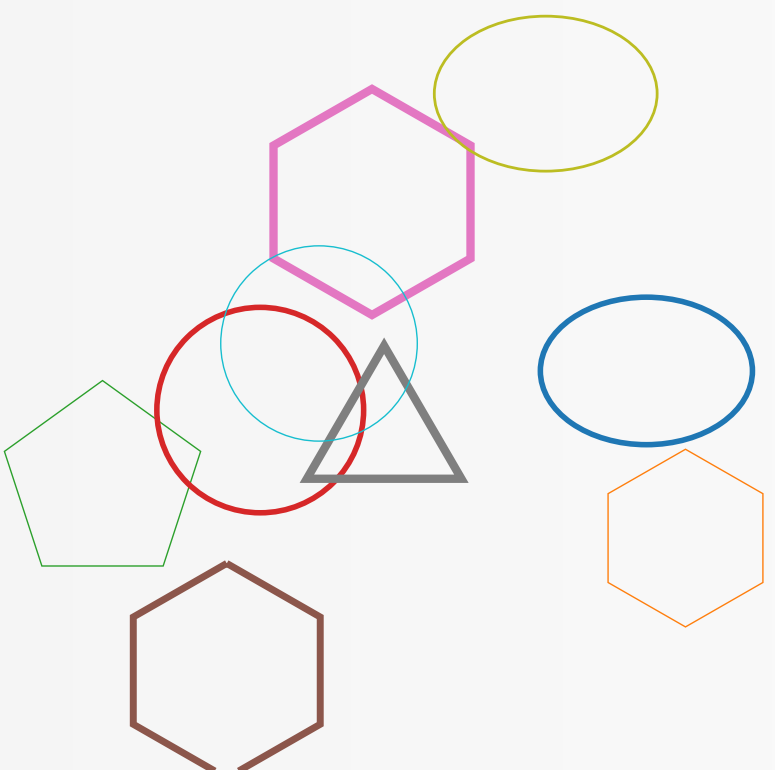[{"shape": "oval", "thickness": 2, "radius": 0.68, "center": [0.834, 0.518]}, {"shape": "hexagon", "thickness": 0.5, "radius": 0.58, "center": [0.885, 0.301]}, {"shape": "pentagon", "thickness": 0.5, "radius": 0.67, "center": [0.132, 0.373]}, {"shape": "circle", "thickness": 2, "radius": 0.67, "center": [0.336, 0.467]}, {"shape": "hexagon", "thickness": 2.5, "radius": 0.7, "center": [0.293, 0.129]}, {"shape": "hexagon", "thickness": 3, "radius": 0.73, "center": [0.48, 0.738]}, {"shape": "triangle", "thickness": 3, "radius": 0.58, "center": [0.496, 0.436]}, {"shape": "oval", "thickness": 1, "radius": 0.72, "center": [0.704, 0.878]}, {"shape": "circle", "thickness": 0.5, "radius": 0.63, "center": [0.412, 0.554]}]